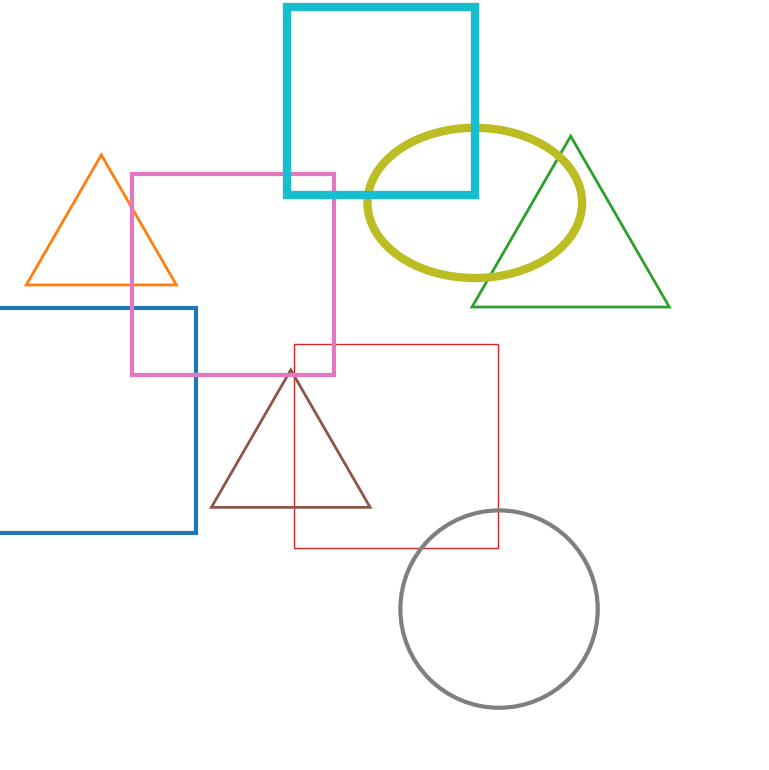[{"shape": "square", "thickness": 1.5, "radius": 0.73, "center": [0.108, 0.453]}, {"shape": "triangle", "thickness": 1, "radius": 0.56, "center": [0.132, 0.686]}, {"shape": "triangle", "thickness": 1, "radius": 0.74, "center": [0.741, 0.675]}, {"shape": "square", "thickness": 0.5, "radius": 0.66, "center": [0.514, 0.421]}, {"shape": "triangle", "thickness": 1, "radius": 0.6, "center": [0.378, 0.401]}, {"shape": "square", "thickness": 1.5, "radius": 0.65, "center": [0.303, 0.644]}, {"shape": "circle", "thickness": 1.5, "radius": 0.64, "center": [0.648, 0.209]}, {"shape": "oval", "thickness": 3, "radius": 0.7, "center": [0.617, 0.737]}, {"shape": "square", "thickness": 3, "radius": 0.61, "center": [0.495, 0.868]}]